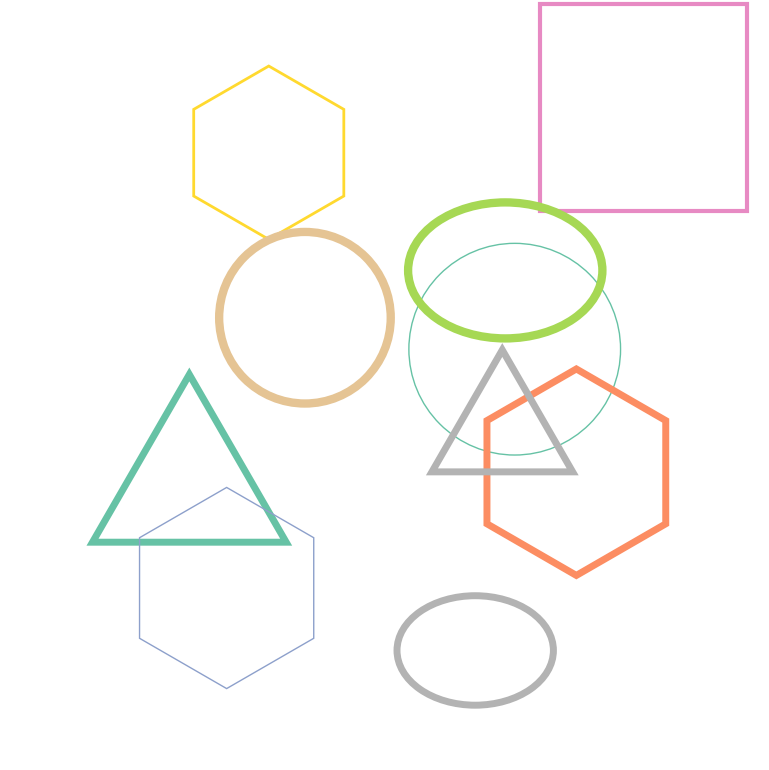[{"shape": "circle", "thickness": 0.5, "radius": 0.69, "center": [0.668, 0.547]}, {"shape": "triangle", "thickness": 2.5, "radius": 0.73, "center": [0.246, 0.368]}, {"shape": "hexagon", "thickness": 2.5, "radius": 0.67, "center": [0.749, 0.387]}, {"shape": "hexagon", "thickness": 0.5, "radius": 0.65, "center": [0.294, 0.236]}, {"shape": "square", "thickness": 1.5, "radius": 0.67, "center": [0.836, 0.86]}, {"shape": "oval", "thickness": 3, "radius": 0.63, "center": [0.656, 0.649]}, {"shape": "hexagon", "thickness": 1, "radius": 0.56, "center": [0.349, 0.802]}, {"shape": "circle", "thickness": 3, "radius": 0.56, "center": [0.396, 0.587]}, {"shape": "triangle", "thickness": 2.5, "radius": 0.53, "center": [0.652, 0.44]}, {"shape": "oval", "thickness": 2.5, "radius": 0.51, "center": [0.617, 0.155]}]